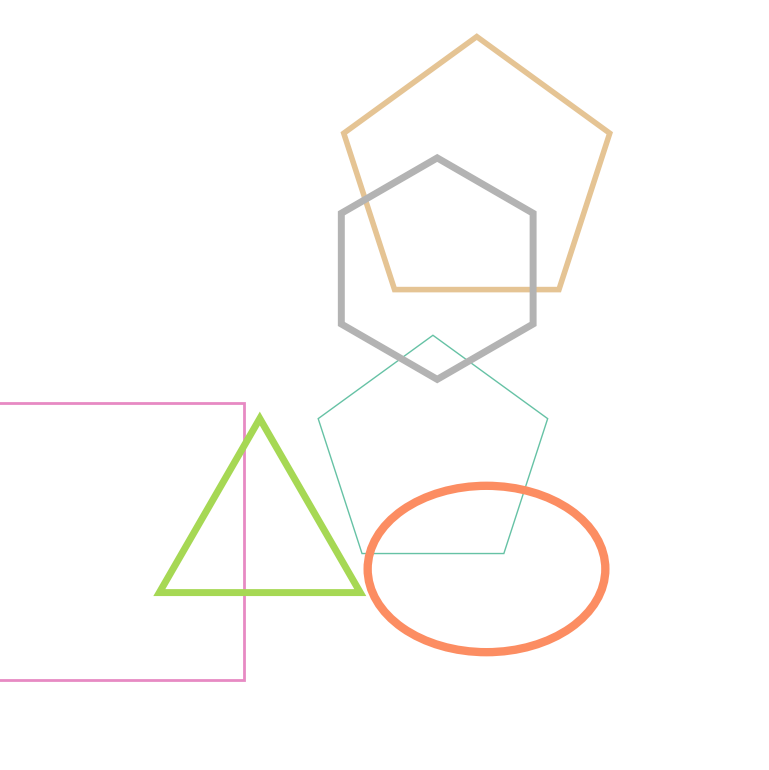[{"shape": "pentagon", "thickness": 0.5, "radius": 0.78, "center": [0.562, 0.408]}, {"shape": "oval", "thickness": 3, "radius": 0.77, "center": [0.632, 0.261]}, {"shape": "square", "thickness": 1, "radius": 0.9, "center": [0.136, 0.296]}, {"shape": "triangle", "thickness": 2.5, "radius": 0.75, "center": [0.337, 0.306]}, {"shape": "pentagon", "thickness": 2, "radius": 0.91, "center": [0.619, 0.771]}, {"shape": "hexagon", "thickness": 2.5, "radius": 0.72, "center": [0.568, 0.651]}]